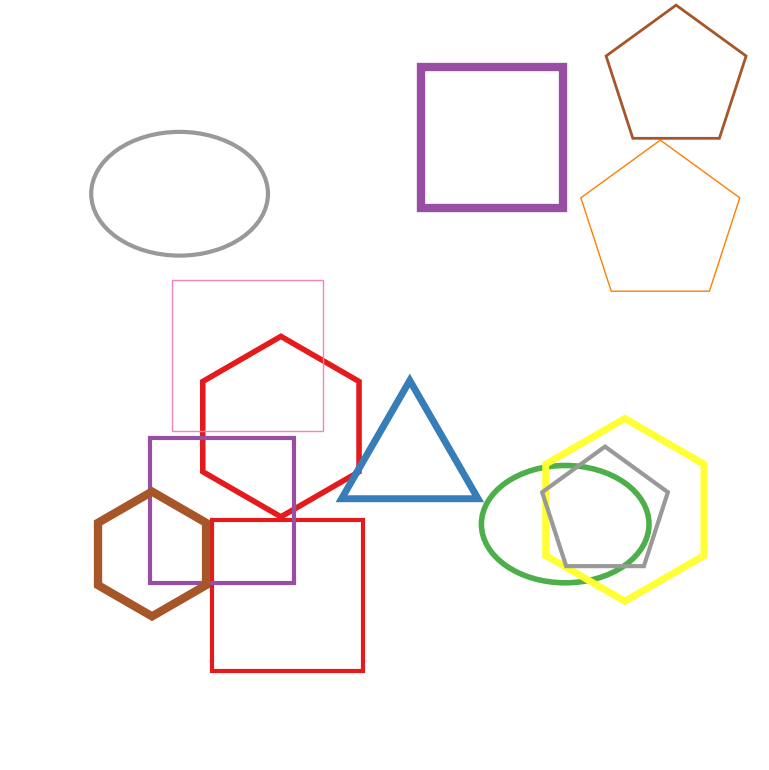[{"shape": "hexagon", "thickness": 2, "radius": 0.59, "center": [0.365, 0.446]}, {"shape": "square", "thickness": 1.5, "radius": 0.49, "center": [0.373, 0.227]}, {"shape": "triangle", "thickness": 2.5, "radius": 0.51, "center": [0.532, 0.403]}, {"shape": "oval", "thickness": 2, "radius": 0.54, "center": [0.734, 0.319]}, {"shape": "square", "thickness": 3, "radius": 0.46, "center": [0.639, 0.822]}, {"shape": "square", "thickness": 1.5, "radius": 0.47, "center": [0.289, 0.337]}, {"shape": "pentagon", "thickness": 0.5, "radius": 0.54, "center": [0.858, 0.71]}, {"shape": "hexagon", "thickness": 2.5, "radius": 0.59, "center": [0.811, 0.338]}, {"shape": "pentagon", "thickness": 1, "radius": 0.48, "center": [0.878, 0.898]}, {"shape": "hexagon", "thickness": 3, "radius": 0.41, "center": [0.197, 0.281]}, {"shape": "square", "thickness": 0.5, "radius": 0.49, "center": [0.321, 0.539]}, {"shape": "pentagon", "thickness": 1.5, "radius": 0.43, "center": [0.786, 0.334]}, {"shape": "oval", "thickness": 1.5, "radius": 0.57, "center": [0.233, 0.748]}]